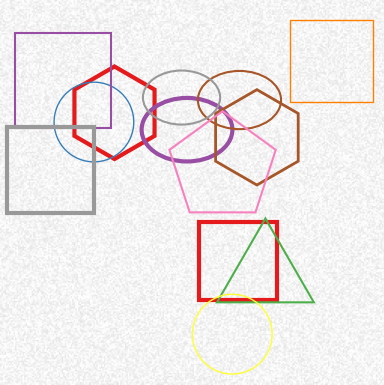[{"shape": "square", "thickness": 3, "radius": 0.51, "center": [0.619, 0.321]}, {"shape": "hexagon", "thickness": 3, "radius": 0.6, "center": [0.297, 0.707]}, {"shape": "circle", "thickness": 1, "radius": 0.52, "center": [0.244, 0.683]}, {"shape": "triangle", "thickness": 1.5, "radius": 0.73, "center": [0.689, 0.287]}, {"shape": "square", "thickness": 1.5, "radius": 0.62, "center": [0.164, 0.791]}, {"shape": "oval", "thickness": 3, "radius": 0.59, "center": [0.486, 0.663]}, {"shape": "square", "thickness": 1, "radius": 0.54, "center": [0.861, 0.842]}, {"shape": "circle", "thickness": 1, "radius": 0.52, "center": [0.603, 0.132]}, {"shape": "oval", "thickness": 1.5, "radius": 0.54, "center": [0.622, 0.74]}, {"shape": "hexagon", "thickness": 2, "radius": 0.62, "center": [0.667, 0.643]}, {"shape": "pentagon", "thickness": 1.5, "radius": 0.73, "center": [0.578, 0.566]}, {"shape": "square", "thickness": 3, "radius": 0.56, "center": [0.132, 0.559]}, {"shape": "oval", "thickness": 1.5, "radius": 0.5, "center": [0.472, 0.747]}]